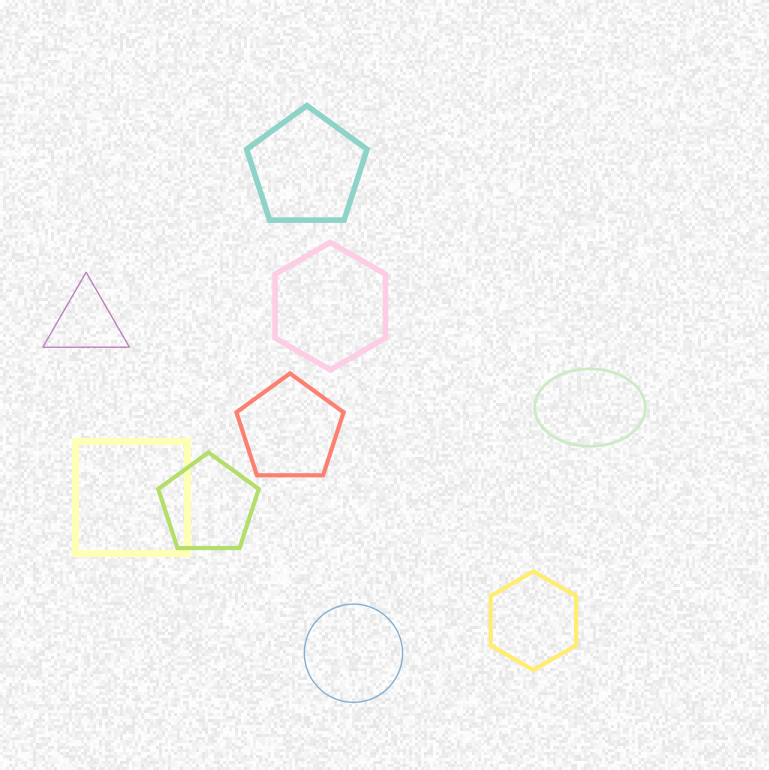[{"shape": "pentagon", "thickness": 2, "radius": 0.41, "center": [0.398, 0.781]}, {"shape": "square", "thickness": 2.5, "radius": 0.36, "center": [0.17, 0.355]}, {"shape": "pentagon", "thickness": 1.5, "radius": 0.37, "center": [0.377, 0.442]}, {"shape": "circle", "thickness": 0.5, "radius": 0.32, "center": [0.459, 0.152]}, {"shape": "pentagon", "thickness": 1.5, "radius": 0.34, "center": [0.271, 0.344]}, {"shape": "hexagon", "thickness": 2, "radius": 0.41, "center": [0.429, 0.602]}, {"shape": "triangle", "thickness": 0.5, "radius": 0.32, "center": [0.112, 0.582]}, {"shape": "oval", "thickness": 1, "radius": 0.36, "center": [0.766, 0.471]}, {"shape": "hexagon", "thickness": 1.5, "radius": 0.32, "center": [0.693, 0.194]}]